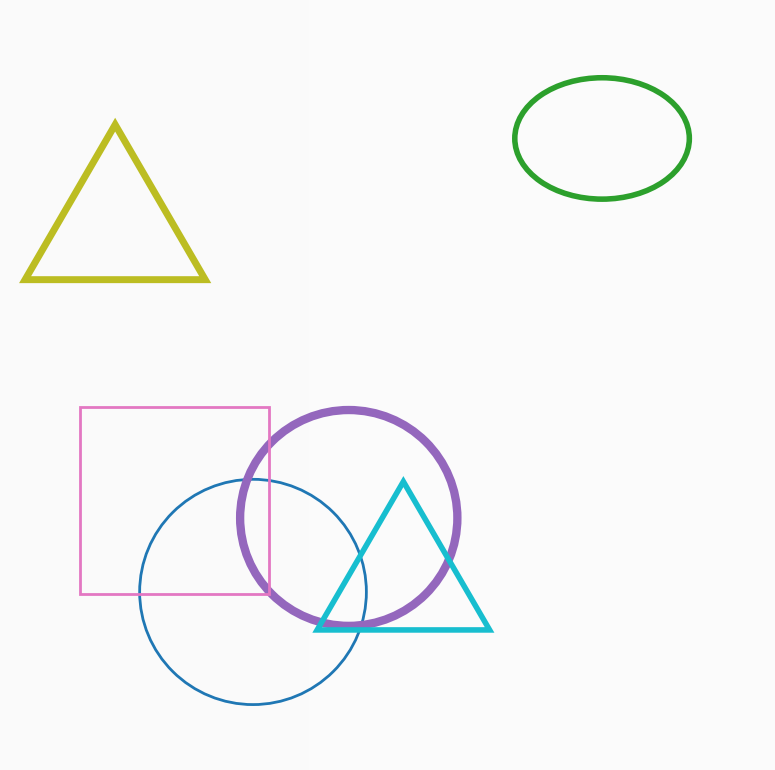[{"shape": "circle", "thickness": 1, "radius": 0.73, "center": [0.326, 0.231]}, {"shape": "oval", "thickness": 2, "radius": 0.56, "center": [0.777, 0.82]}, {"shape": "circle", "thickness": 3, "radius": 0.7, "center": [0.45, 0.327]}, {"shape": "square", "thickness": 1, "radius": 0.61, "center": [0.225, 0.35]}, {"shape": "triangle", "thickness": 2.5, "radius": 0.67, "center": [0.149, 0.704]}, {"shape": "triangle", "thickness": 2, "radius": 0.64, "center": [0.52, 0.246]}]